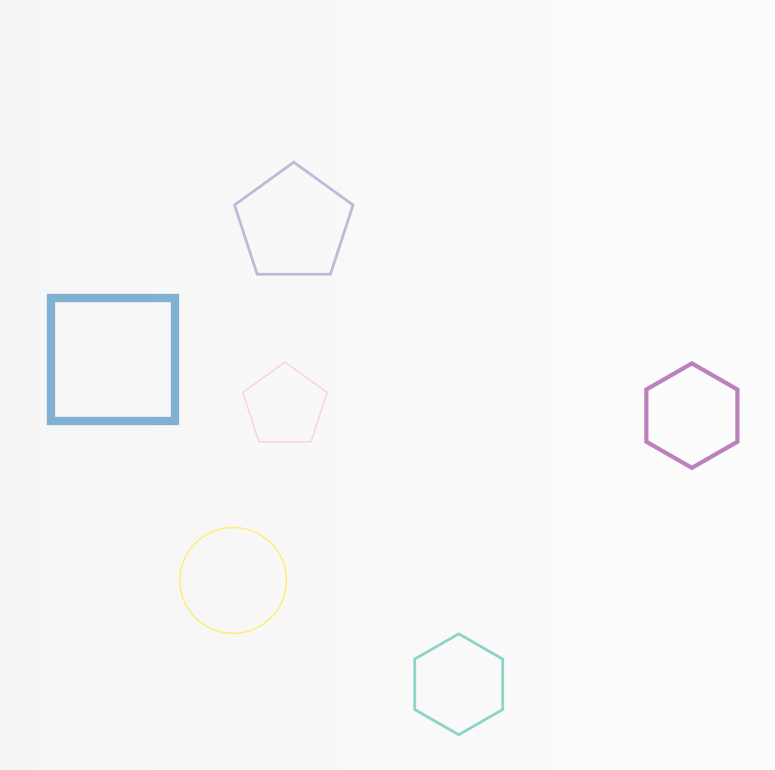[{"shape": "hexagon", "thickness": 1, "radius": 0.33, "center": [0.592, 0.111]}, {"shape": "pentagon", "thickness": 1, "radius": 0.4, "center": [0.379, 0.709]}, {"shape": "square", "thickness": 3, "radius": 0.4, "center": [0.146, 0.533]}, {"shape": "pentagon", "thickness": 0.5, "radius": 0.29, "center": [0.368, 0.473]}, {"shape": "hexagon", "thickness": 1.5, "radius": 0.34, "center": [0.893, 0.46]}, {"shape": "circle", "thickness": 0.5, "radius": 0.34, "center": [0.301, 0.246]}]